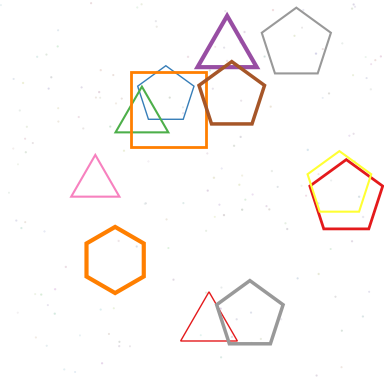[{"shape": "triangle", "thickness": 1, "radius": 0.43, "center": [0.543, 0.157]}, {"shape": "pentagon", "thickness": 2, "radius": 0.5, "center": [0.899, 0.486]}, {"shape": "pentagon", "thickness": 1, "radius": 0.38, "center": [0.431, 0.752]}, {"shape": "triangle", "thickness": 1.5, "radius": 0.4, "center": [0.369, 0.696]}, {"shape": "triangle", "thickness": 3, "radius": 0.44, "center": [0.59, 0.87]}, {"shape": "square", "thickness": 2, "radius": 0.48, "center": [0.437, 0.716]}, {"shape": "hexagon", "thickness": 3, "radius": 0.43, "center": [0.299, 0.325]}, {"shape": "pentagon", "thickness": 1.5, "radius": 0.43, "center": [0.882, 0.521]}, {"shape": "pentagon", "thickness": 2.5, "radius": 0.45, "center": [0.602, 0.75]}, {"shape": "triangle", "thickness": 1.5, "radius": 0.36, "center": [0.248, 0.525]}, {"shape": "pentagon", "thickness": 2.5, "radius": 0.45, "center": [0.649, 0.18]}, {"shape": "pentagon", "thickness": 1.5, "radius": 0.47, "center": [0.77, 0.886]}]